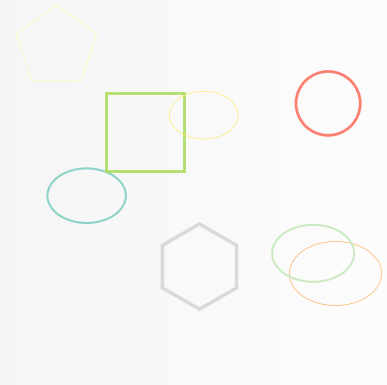[{"shape": "oval", "thickness": 1.5, "radius": 0.51, "center": [0.224, 0.492]}, {"shape": "pentagon", "thickness": 0.5, "radius": 0.54, "center": [0.146, 0.878]}, {"shape": "circle", "thickness": 2, "radius": 0.41, "center": [0.847, 0.731]}, {"shape": "oval", "thickness": 0.5, "radius": 0.59, "center": [0.866, 0.29]}, {"shape": "square", "thickness": 2, "radius": 0.51, "center": [0.374, 0.656]}, {"shape": "hexagon", "thickness": 2.5, "radius": 0.55, "center": [0.515, 0.308]}, {"shape": "oval", "thickness": 1.5, "radius": 0.53, "center": [0.808, 0.342]}, {"shape": "oval", "thickness": 0.5, "radius": 0.44, "center": [0.526, 0.701]}]